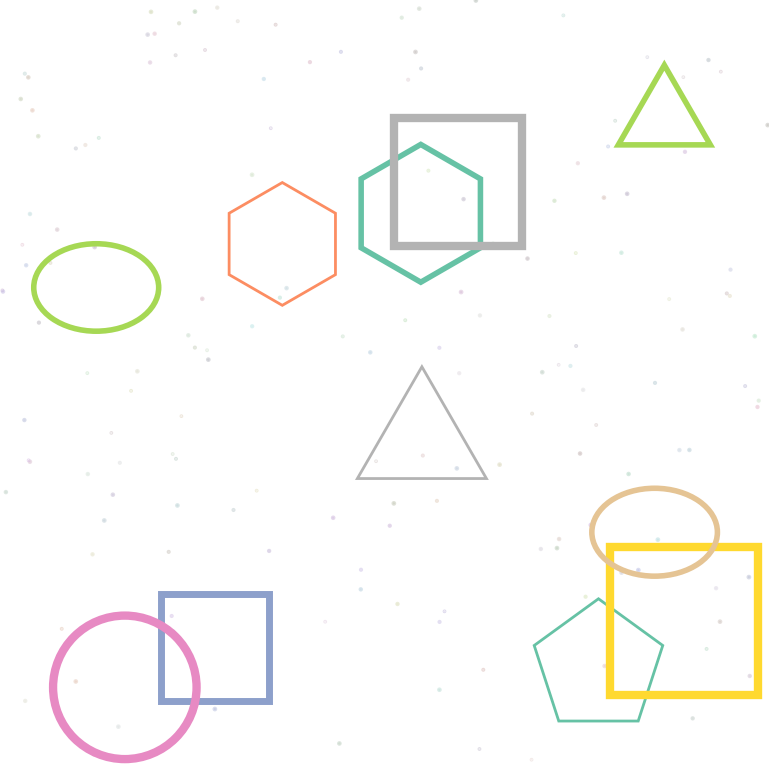[{"shape": "hexagon", "thickness": 2, "radius": 0.45, "center": [0.546, 0.723]}, {"shape": "pentagon", "thickness": 1, "radius": 0.44, "center": [0.777, 0.135]}, {"shape": "hexagon", "thickness": 1, "radius": 0.4, "center": [0.367, 0.683]}, {"shape": "square", "thickness": 2.5, "radius": 0.35, "center": [0.28, 0.159]}, {"shape": "circle", "thickness": 3, "radius": 0.47, "center": [0.162, 0.107]}, {"shape": "triangle", "thickness": 2, "radius": 0.34, "center": [0.863, 0.846]}, {"shape": "oval", "thickness": 2, "radius": 0.41, "center": [0.125, 0.627]}, {"shape": "square", "thickness": 3, "radius": 0.48, "center": [0.889, 0.194]}, {"shape": "oval", "thickness": 2, "radius": 0.41, "center": [0.85, 0.309]}, {"shape": "triangle", "thickness": 1, "radius": 0.48, "center": [0.548, 0.427]}, {"shape": "square", "thickness": 3, "radius": 0.42, "center": [0.594, 0.763]}]